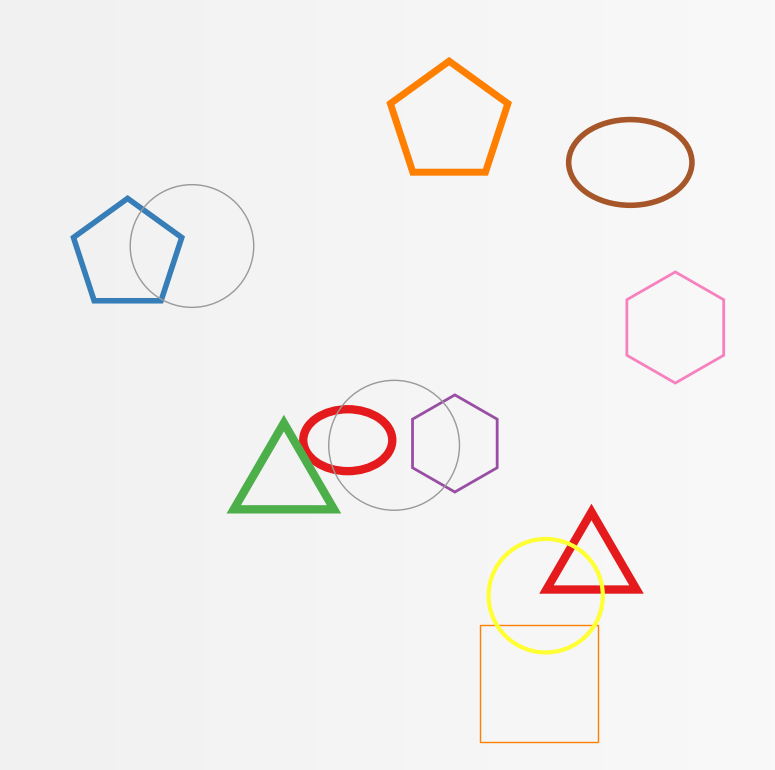[{"shape": "oval", "thickness": 3, "radius": 0.29, "center": [0.449, 0.428]}, {"shape": "triangle", "thickness": 3, "radius": 0.34, "center": [0.763, 0.268]}, {"shape": "pentagon", "thickness": 2, "radius": 0.37, "center": [0.165, 0.669]}, {"shape": "triangle", "thickness": 3, "radius": 0.37, "center": [0.366, 0.376]}, {"shape": "hexagon", "thickness": 1, "radius": 0.32, "center": [0.587, 0.424]}, {"shape": "square", "thickness": 0.5, "radius": 0.38, "center": [0.695, 0.112]}, {"shape": "pentagon", "thickness": 2.5, "radius": 0.4, "center": [0.58, 0.841]}, {"shape": "circle", "thickness": 1.5, "radius": 0.37, "center": [0.704, 0.226]}, {"shape": "oval", "thickness": 2, "radius": 0.4, "center": [0.813, 0.789]}, {"shape": "hexagon", "thickness": 1, "radius": 0.36, "center": [0.871, 0.575]}, {"shape": "circle", "thickness": 0.5, "radius": 0.42, "center": [0.509, 0.422]}, {"shape": "circle", "thickness": 0.5, "radius": 0.4, "center": [0.248, 0.681]}]